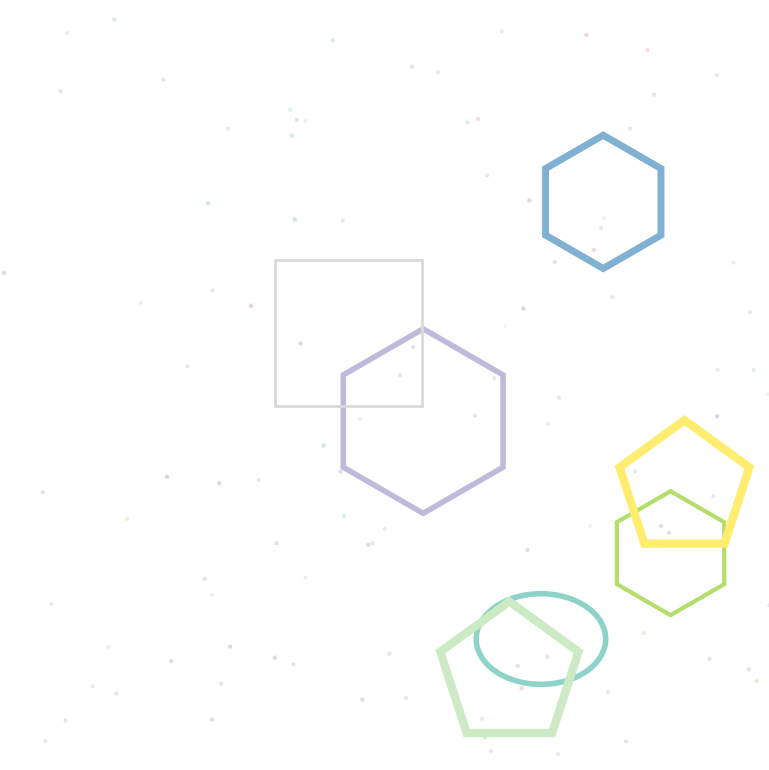[{"shape": "oval", "thickness": 2, "radius": 0.42, "center": [0.703, 0.17]}, {"shape": "hexagon", "thickness": 2, "radius": 0.6, "center": [0.55, 0.453]}, {"shape": "hexagon", "thickness": 2.5, "radius": 0.43, "center": [0.783, 0.738]}, {"shape": "hexagon", "thickness": 1.5, "radius": 0.4, "center": [0.871, 0.282]}, {"shape": "square", "thickness": 1, "radius": 0.48, "center": [0.452, 0.568]}, {"shape": "pentagon", "thickness": 3, "radius": 0.47, "center": [0.662, 0.124]}, {"shape": "pentagon", "thickness": 3, "radius": 0.44, "center": [0.889, 0.366]}]